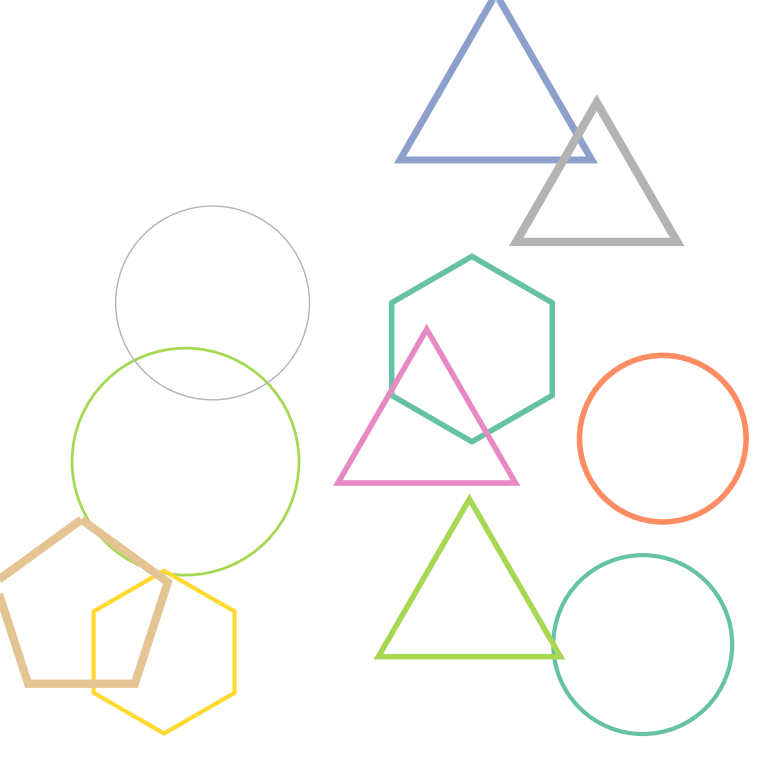[{"shape": "hexagon", "thickness": 2, "radius": 0.6, "center": [0.613, 0.547]}, {"shape": "circle", "thickness": 1.5, "radius": 0.58, "center": [0.835, 0.163]}, {"shape": "circle", "thickness": 2, "radius": 0.54, "center": [0.861, 0.43]}, {"shape": "triangle", "thickness": 2.5, "radius": 0.72, "center": [0.644, 0.864]}, {"shape": "triangle", "thickness": 2, "radius": 0.67, "center": [0.554, 0.439]}, {"shape": "circle", "thickness": 1, "radius": 0.74, "center": [0.241, 0.4]}, {"shape": "triangle", "thickness": 2, "radius": 0.68, "center": [0.61, 0.215]}, {"shape": "hexagon", "thickness": 1.5, "radius": 0.53, "center": [0.213, 0.153]}, {"shape": "pentagon", "thickness": 3, "radius": 0.59, "center": [0.106, 0.207]}, {"shape": "triangle", "thickness": 3, "radius": 0.6, "center": [0.775, 0.746]}, {"shape": "circle", "thickness": 0.5, "radius": 0.63, "center": [0.276, 0.607]}]